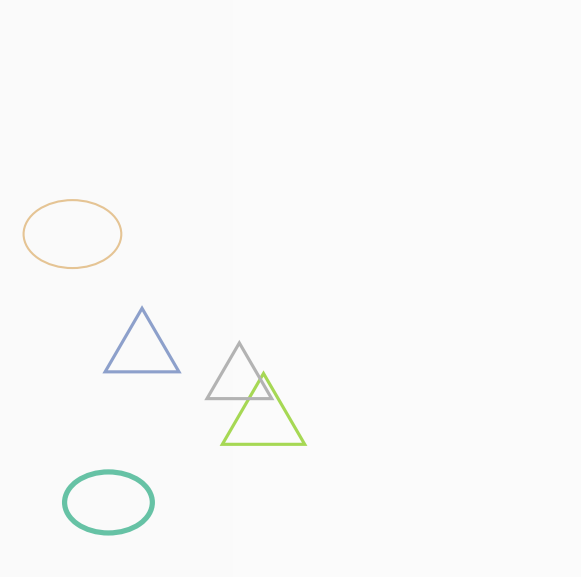[{"shape": "oval", "thickness": 2.5, "radius": 0.38, "center": [0.187, 0.129]}, {"shape": "triangle", "thickness": 1.5, "radius": 0.37, "center": [0.244, 0.392]}, {"shape": "triangle", "thickness": 1.5, "radius": 0.41, "center": [0.453, 0.271]}, {"shape": "oval", "thickness": 1, "radius": 0.42, "center": [0.125, 0.594]}, {"shape": "triangle", "thickness": 1.5, "radius": 0.32, "center": [0.412, 0.341]}]